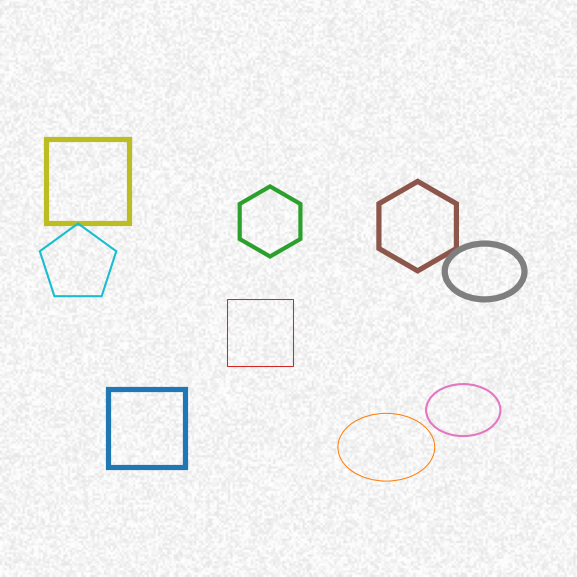[{"shape": "square", "thickness": 2.5, "radius": 0.33, "center": [0.253, 0.258]}, {"shape": "oval", "thickness": 0.5, "radius": 0.42, "center": [0.669, 0.225]}, {"shape": "hexagon", "thickness": 2, "radius": 0.3, "center": [0.468, 0.616]}, {"shape": "square", "thickness": 0.5, "radius": 0.29, "center": [0.45, 0.423]}, {"shape": "hexagon", "thickness": 2.5, "radius": 0.39, "center": [0.723, 0.608]}, {"shape": "oval", "thickness": 1, "radius": 0.32, "center": [0.802, 0.289]}, {"shape": "oval", "thickness": 3, "radius": 0.35, "center": [0.839, 0.529]}, {"shape": "square", "thickness": 2.5, "radius": 0.36, "center": [0.152, 0.686]}, {"shape": "pentagon", "thickness": 1, "radius": 0.35, "center": [0.135, 0.543]}]